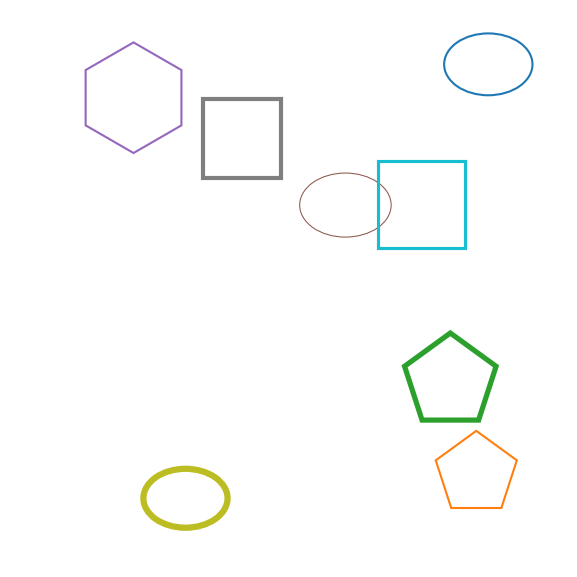[{"shape": "oval", "thickness": 1, "radius": 0.38, "center": [0.846, 0.888]}, {"shape": "pentagon", "thickness": 1, "radius": 0.37, "center": [0.825, 0.179]}, {"shape": "pentagon", "thickness": 2.5, "radius": 0.42, "center": [0.78, 0.339]}, {"shape": "hexagon", "thickness": 1, "radius": 0.48, "center": [0.231, 0.83]}, {"shape": "oval", "thickness": 0.5, "radius": 0.4, "center": [0.598, 0.644]}, {"shape": "square", "thickness": 2, "radius": 0.34, "center": [0.419, 0.759]}, {"shape": "oval", "thickness": 3, "radius": 0.36, "center": [0.321, 0.136]}, {"shape": "square", "thickness": 1.5, "radius": 0.38, "center": [0.73, 0.645]}]